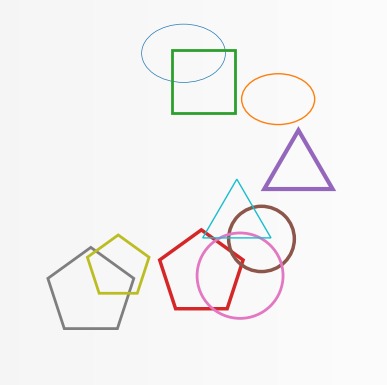[{"shape": "oval", "thickness": 0.5, "radius": 0.54, "center": [0.474, 0.862]}, {"shape": "oval", "thickness": 1, "radius": 0.47, "center": [0.718, 0.742]}, {"shape": "square", "thickness": 2, "radius": 0.41, "center": [0.525, 0.788]}, {"shape": "pentagon", "thickness": 2.5, "radius": 0.57, "center": [0.52, 0.29]}, {"shape": "triangle", "thickness": 3, "radius": 0.51, "center": [0.77, 0.56]}, {"shape": "circle", "thickness": 2.5, "radius": 0.42, "center": [0.675, 0.379]}, {"shape": "circle", "thickness": 2, "radius": 0.55, "center": [0.62, 0.284]}, {"shape": "pentagon", "thickness": 2, "radius": 0.58, "center": [0.234, 0.241]}, {"shape": "pentagon", "thickness": 2, "radius": 0.42, "center": [0.305, 0.306]}, {"shape": "triangle", "thickness": 1, "radius": 0.51, "center": [0.611, 0.433]}]